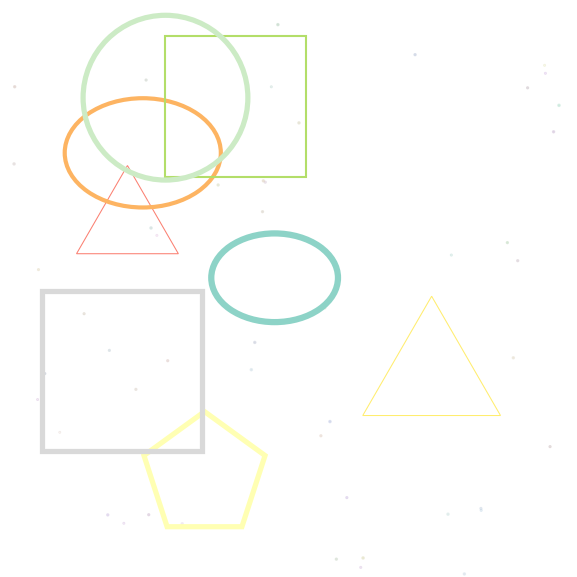[{"shape": "oval", "thickness": 3, "radius": 0.55, "center": [0.476, 0.518]}, {"shape": "pentagon", "thickness": 2.5, "radius": 0.55, "center": [0.354, 0.176]}, {"shape": "triangle", "thickness": 0.5, "radius": 0.51, "center": [0.221, 0.611]}, {"shape": "oval", "thickness": 2, "radius": 0.68, "center": [0.247, 0.734]}, {"shape": "square", "thickness": 1, "radius": 0.61, "center": [0.407, 0.815]}, {"shape": "square", "thickness": 2.5, "radius": 0.69, "center": [0.211, 0.357]}, {"shape": "circle", "thickness": 2.5, "radius": 0.71, "center": [0.287, 0.83]}, {"shape": "triangle", "thickness": 0.5, "radius": 0.69, "center": [0.747, 0.348]}]